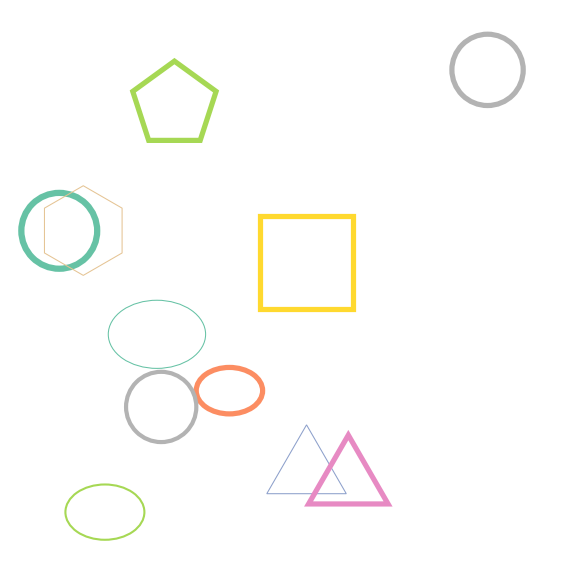[{"shape": "circle", "thickness": 3, "radius": 0.33, "center": [0.103, 0.599]}, {"shape": "oval", "thickness": 0.5, "radius": 0.42, "center": [0.272, 0.42]}, {"shape": "oval", "thickness": 2.5, "radius": 0.29, "center": [0.397, 0.323]}, {"shape": "triangle", "thickness": 0.5, "radius": 0.4, "center": [0.531, 0.184]}, {"shape": "triangle", "thickness": 2.5, "radius": 0.4, "center": [0.603, 0.166]}, {"shape": "pentagon", "thickness": 2.5, "radius": 0.38, "center": [0.302, 0.817]}, {"shape": "oval", "thickness": 1, "radius": 0.34, "center": [0.182, 0.112]}, {"shape": "square", "thickness": 2.5, "radius": 0.4, "center": [0.531, 0.545]}, {"shape": "hexagon", "thickness": 0.5, "radius": 0.39, "center": [0.144, 0.6]}, {"shape": "circle", "thickness": 2, "radius": 0.3, "center": [0.279, 0.294]}, {"shape": "circle", "thickness": 2.5, "radius": 0.31, "center": [0.844, 0.878]}]